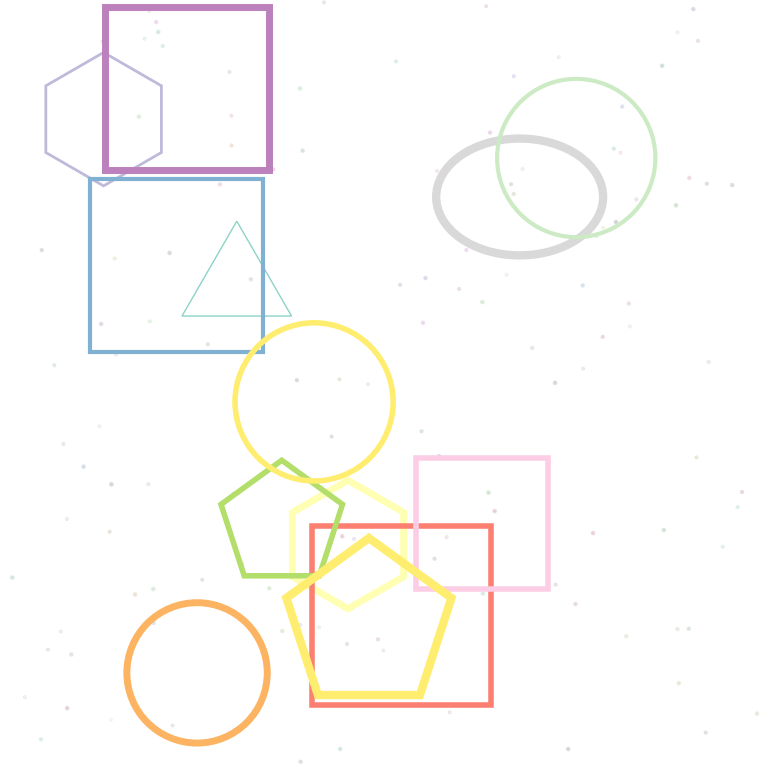[{"shape": "triangle", "thickness": 0.5, "radius": 0.41, "center": [0.308, 0.631]}, {"shape": "hexagon", "thickness": 2.5, "radius": 0.42, "center": [0.452, 0.293]}, {"shape": "hexagon", "thickness": 1, "radius": 0.43, "center": [0.135, 0.845]}, {"shape": "square", "thickness": 2, "radius": 0.58, "center": [0.522, 0.201]}, {"shape": "square", "thickness": 1.5, "radius": 0.56, "center": [0.23, 0.655]}, {"shape": "circle", "thickness": 2.5, "radius": 0.46, "center": [0.256, 0.126]}, {"shape": "pentagon", "thickness": 2, "radius": 0.41, "center": [0.366, 0.319]}, {"shape": "square", "thickness": 2, "radius": 0.43, "center": [0.626, 0.32]}, {"shape": "oval", "thickness": 3, "radius": 0.54, "center": [0.675, 0.744]}, {"shape": "square", "thickness": 2.5, "radius": 0.53, "center": [0.243, 0.885]}, {"shape": "circle", "thickness": 1.5, "radius": 0.51, "center": [0.748, 0.795]}, {"shape": "pentagon", "thickness": 3, "radius": 0.56, "center": [0.479, 0.189]}, {"shape": "circle", "thickness": 2, "radius": 0.51, "center": [0.408, 0.478]}]